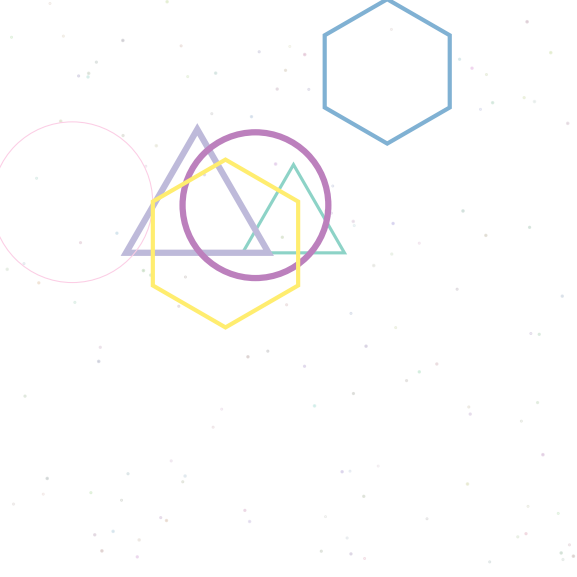[{"shape": "triangle", "thickness": 1.5, "radius": 0.51, "center": [0.508, 0.612]}, {"shape": "triangle", "thickness": 3, "radius": 0.71, "center": [0.342, 0.633]}, {"shape": "hexagon", "thickness": 2, "radius": 0.63, "center": [0.671, 0.876]}, {"shape": "circle", "thickness": 0.5, "radius": 0.7, "center": [0.125, 0.649]}, {"shape": "circle", "thickness": 3, "radius": 0.63, "center": [0.442, 0.644]}, {"shape": "hexagon", "thickness": 2, "radius": 0.73, "center": [0.39, 0.577]}]